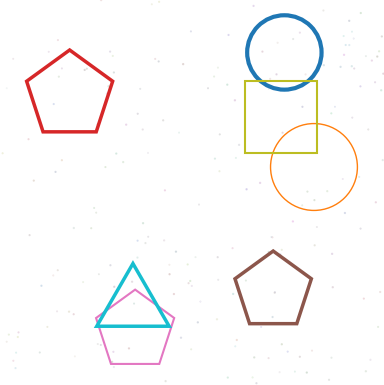[{"shape": "circle", "thickness": 3, "radius": 0.48, "center": [0.739, 0.864]}, {"shape": "circle", "thickness": 1, "radius": 0.56, "center": [0.816, 0.566]}, {"shape": "pentagon", "thickness": 2.5, "radius": 0.59, "center": [0.181, 0.753]}, {"shape": "pentagon", "thickness": 2.5, "radius": 0.52, "center": [0.71, 0.244]}, {"shape": "pentagon", "thickness": 1.5, "radius": 0.53, "center": [0.351, 0.141]}, {"shape": "square", "thickness": 1.5, "radius": 0.47, "center": [0.729, 0.696]}, {"shape": "triangle", "thickness": 2.5, "radius": 0.54, "center": [0.345, 0.207]}]